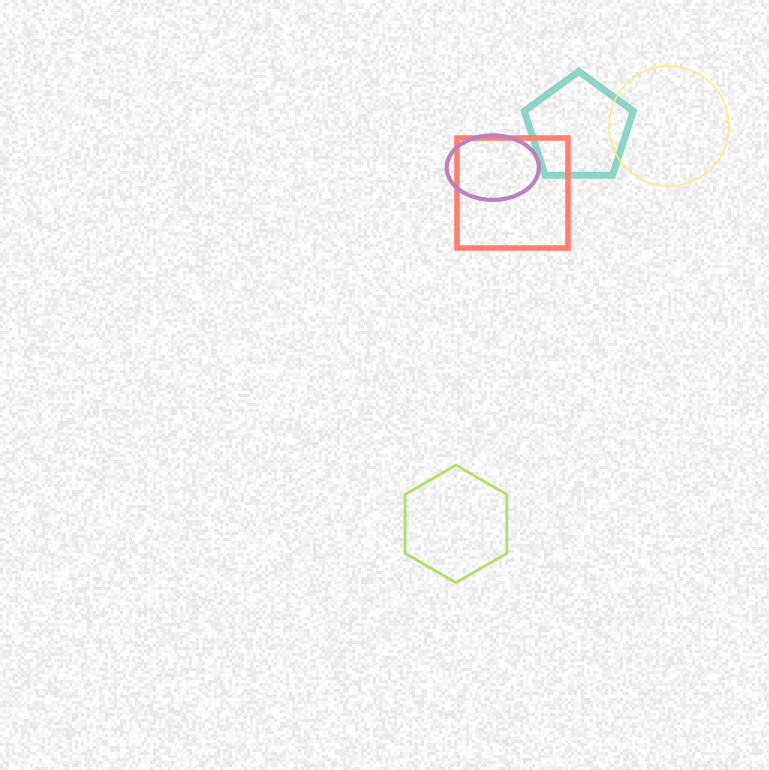[{"shape": "pentagon", "thickness": 2.5, "radius": 0.37, "center": [0.752, 0.833]}, {"shape": "square", "thickness": 2, "radius": 0.36, "center": [0.665, 0.749]}, {"shape": "hexagon", "thickness": 1, "radius": 0.38, "center": [0.592, 0.32]}, {"shape": "oval", "thickness": 1.5, "radius": 0.3, "center": [0.64, 0.782]}, {"shape": "circle", "thickness": 0.5, "radius": 0.39, "center": [0.869, 0.836]}]